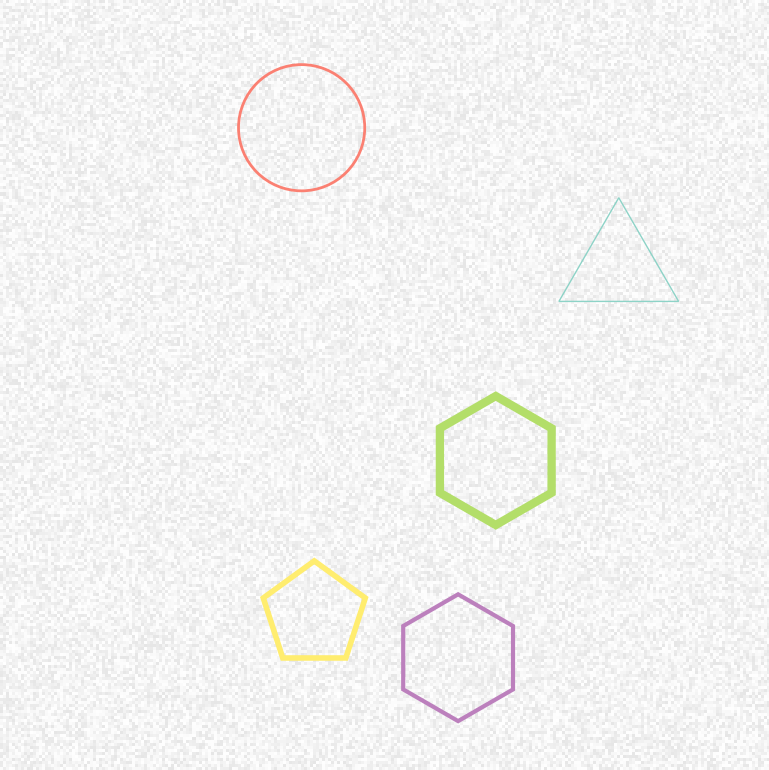[{"shape": "triangle", "thickness": 0.5, "radius": 0.45, "center": [0.804, 0.653]}, {"shape": "circle", "thickness": 1, "radius": 0.41, "center": [0.392, 0.834]}, {"shape": "hexagon", "thickness": 3, "radius": 0.42, "center": [0.644, 0.402]}, {"shape": "hexagon", "thickness": 1.5, "radius": 0.41, "center": [0.595, 0.146]}, {"shape": "pentagon", "thickness": 2, "radius": 0.35, "center": [0.408, 0.202]}]